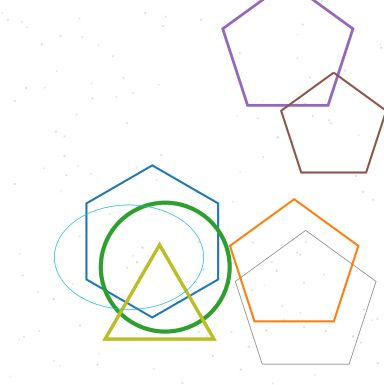[{"shape": "hexagon", "thickness": 1.5, "radius": 0.99, "center": [0.396, 0.373]}, {"shape": "pentagon", "thickness": 1.5, "radius": 0.88, "center": [0.764, 0.307]}, {"shape": "circle", "thickness": 3, "radius": 0.84, "center": [0.429, 0.306]}, {"shape": "pentagon", "thickness": 2, "radius": 0.89, "center": [0.748, 0.87]}, {"shape": "pentagon", "thickness": 1.5, "radius": 0.72, "center": [0.867, 0.668]}, {"shape": "pentagon", "thickness": 0.5, "radius": 0.96, "center": [0.794, 0.21]}, {"shape": "triangle", "thickness": 2.5, "radius": 0.82, "center": [0.414, 0.201]}, {"shape": "oval", "thickness": 0.5, "radius": 0.97, "center": [0.335, 0.332]}]